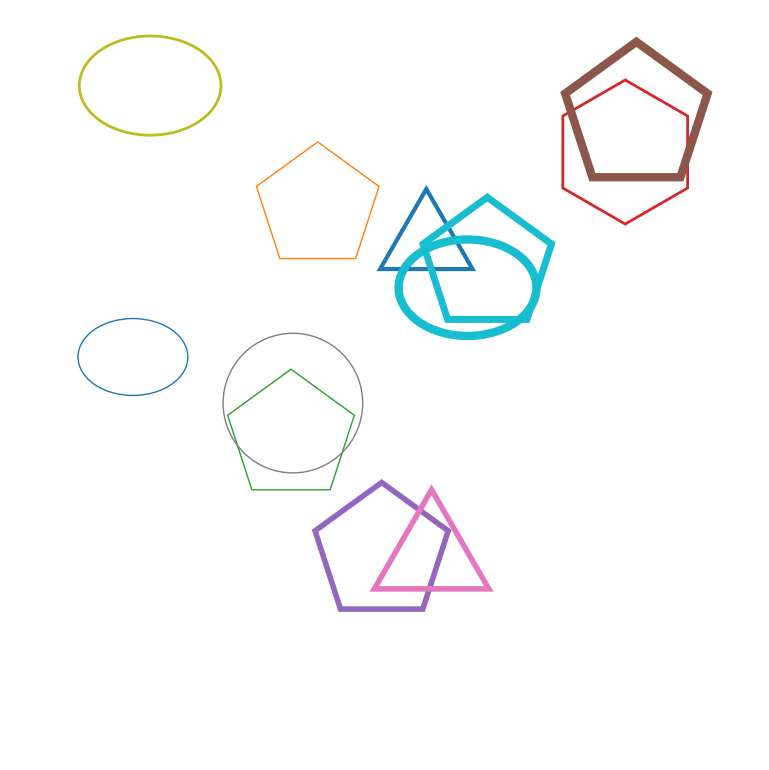[{"shape": "oval", "thickness": 0.5, "radius": 0.36, "center": [0.173, 0.536]}, {"shape": "triangle", "thickness": 1.5, "radius": 0.35, "center": [0.554, 0.685]}, {"shape": "pentagon", "thickness": 0.5, "radius": 0.42, "center": [0.413, 0.732]}, {"shape": "pentagon", "thickness": 0.5, "radius": 0.43, "center": [0.378, 0.434]}, {"shape": "hexagon", "thickness": 1, "radius": 0.47, "center": [0.812, 0.803]}, {"shape": "pentagon", "thickness": 2, "radius": 0.45, "center": [0.496, 0.283]}, {"shape": "pentagon", "thickness": 3, "radius": 0.49, "center": [0.826, 0.848]}, {"shape": "triangle", "thickness": 2, "radius": 0.43, "center": [0.56, 0.278]}, {"shape": "circle", "thickness": 0.5, "radius": 0.45, "center": [0.38, 0.476]}, {"shape": "oval", "thickness": 1, "radius": 0.46, "center": [0.195, 0.889]}, {"shape": "oval", "thickness": 3, "radius": 0.45, "center": [0.607, 0.626]}, {"shape": "pentagon", "thickness": 2.5, "radius": 0.44, "center": [0.633, 0.656]}]